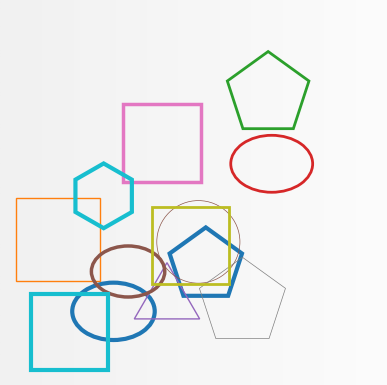[{"shape": "pentagon", "thickness": 3, "radius": 0.49, "center": [0.531, 0.311]}, {"shape": "oval", "thickness": 3, "radius": 0.53, "center": [0.293, 0.191]}, {"shape": "square", "thickness": 1, "radius": 0.54, "center": [0.149, 0.379]}, {"shape": "pentagon", "thickness": 2, "radius": 0.55, "center": [0.692, 0.755]}, {"shape": "oval", "thickness": 2, "radius": 0.53, "center": [0.701, 0.575]}, {"shape": "triangle", "thickness": 1, "radius": 0.49, "center": [0.431, 0.22]}, {"shape": "oval", "thickness": 2.5, "radius": 0.47, "center": [0.331, 0.295]}, {"shape": "circle", "thickness": 0.5, "radius": 0.54, "center": [0.512, 0.372]}, {"shape": "square", "thickness": 2.5, "radius": 0.51, "center": [0.418, 0.628]}, {"shape": "pentagon", "thickness": 0.5, "radius": 0.58, "center": [0.626, 0.215]}, {"shape": "square", "thickness": 2, "radius": 0.5, "center": [0.492, 0.362]}, {"shape": "square", "thickness": 3, "radius": 0.5, "center": [0.179, 0.138]}, {"shape": "hexagon", "thickness": 3, "radius": 0.42, "center": [0.267, 0.491]}]